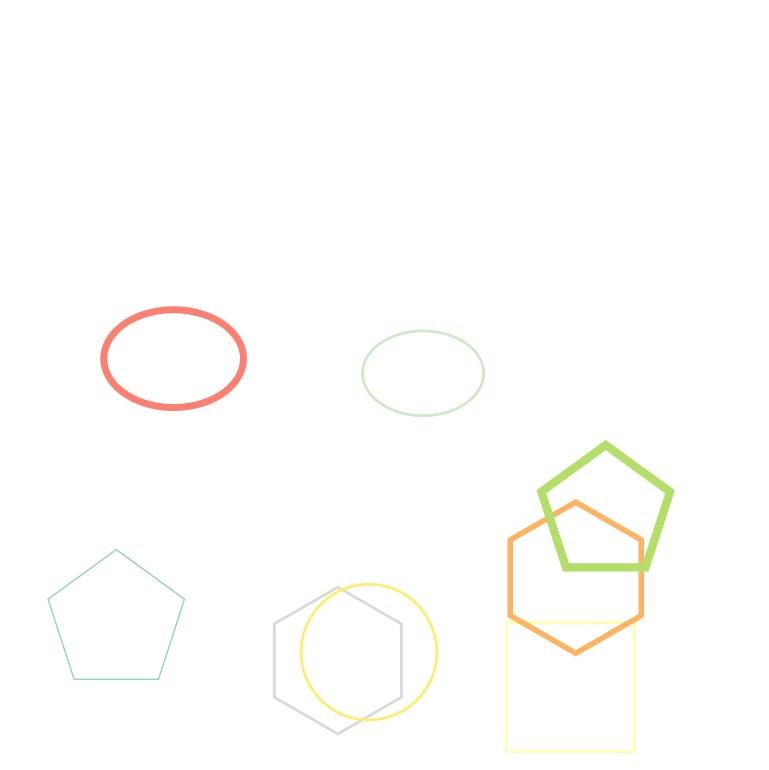[{"shape": "pentagon", "thickness": 0.5, "radius": 0.47, "center": [0.151, 0.193]}, {"shape": "square", "thickness": 1, "radius": 0.42, "center": [0.74, 0.109]}, {"shape": "oval", "thickness": 2.5, "radius": 0.45, "center": [0.225, 0.534]}, {"shape": "hexagon", "thickness": 2, "radius": 0.49, "center": [0.748, 0.25]}, {"shape": "pentagon", "thickness": 3, "radius": 0.44, "center": [0.787, 0.334]}, {"shape": "hexagon", "thickness": 1, "radius": 0.48, "center": [0.439, 0.142]}, {"shape": "oval", "thickness": 1, "radius": 0.39, "center": [0.549, 0.515]}, {"shape": "circle", "thickness": 1, "radius": 0.44, "center": [0.479, 0.153]}]